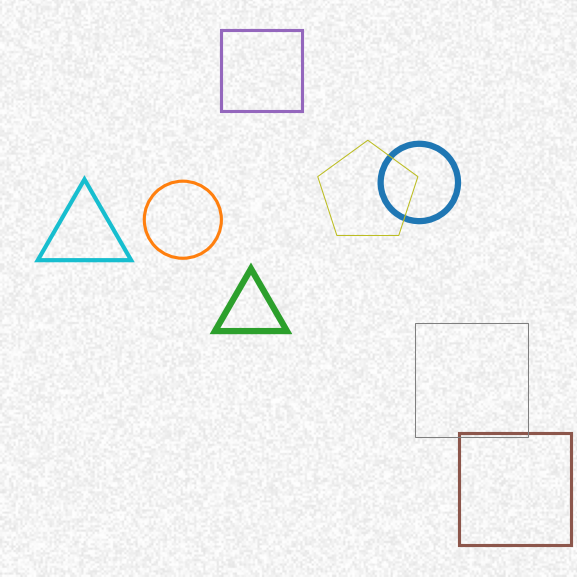[{"shape": "circle", "thickness": 3, "radius": 0.33, "center": [0.726, 0.683]}, {"shape": "circle", "thickness": 1.5, "radius": 0.33, "center": [0.317, 0.619]}, {"shape": "triangle", "thickness": 3, "radius": 0.36, "center": [0.435, 0.462]}, {"shape": "square", "thickness": 1.5, "radius": 0.35, "center": [0.453, 0.877]}, {"shape": "square", "thickness": 1.5, "radius": 0.48, "center": [0.892, 0.152]}, {"shape": "square", "thickness": 0.5, "radius": 0.49, "center": [0.816, 0.341]}, {"shape": "pentagon", "thickness": 0.5, "radius": 0.46, "center": [0.637, 0.665]}, {"shape": "triangle", "thickness": 2, "radius": 0.47, "center": [0.146, 0.595]}]